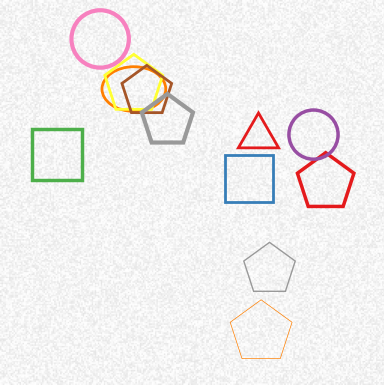[{"shape": "pentagon", "thickness": 2.5, "radius": 0.39, "center": [0.846, 0.526]}, {"shape": "triangle", "thickness": 2, "radius": 0.3, "center": [0.671, 0.646]}, {"shape": "square", "thickness": 2, "radius": 0.31, "center": [0.646, 0.537]}, {"shape": "square", "thickness": 2.5, "radius": 0.33, "center": [0.148, 0.599]}, {"shape": "circle", "thickness": 2.5, "radius": 0.32, "center": [0.814, 0.65]}, {"shape": "pentagon", "thickness": 0.5, "radius": 0.42, "center": [0.678, 0.137]}, {"shape": "oval", "thickness": 2, "radius": 0.41, "center": [0.348, 0.769]}, {"shape": "pentagon", "thickness": 2, "radius": 0.39, "center": [0.347, 0.78]}, {"shape": "pentagon", "thickness": 2, "radius": 0.34, "center": [0.381, 0.762]}, {"shape": "circle", "thickness": 3, "radius": 0.37, "center": [0.26, 0.899]}, {"shape": "pentagon", "thickness": 1, "radius": 0.35, "center": [0.7, 0.3]}, {"shape": "pentagon", "thickness": 3, "radius": 0.35, "center": [0.435, 0.686]}]